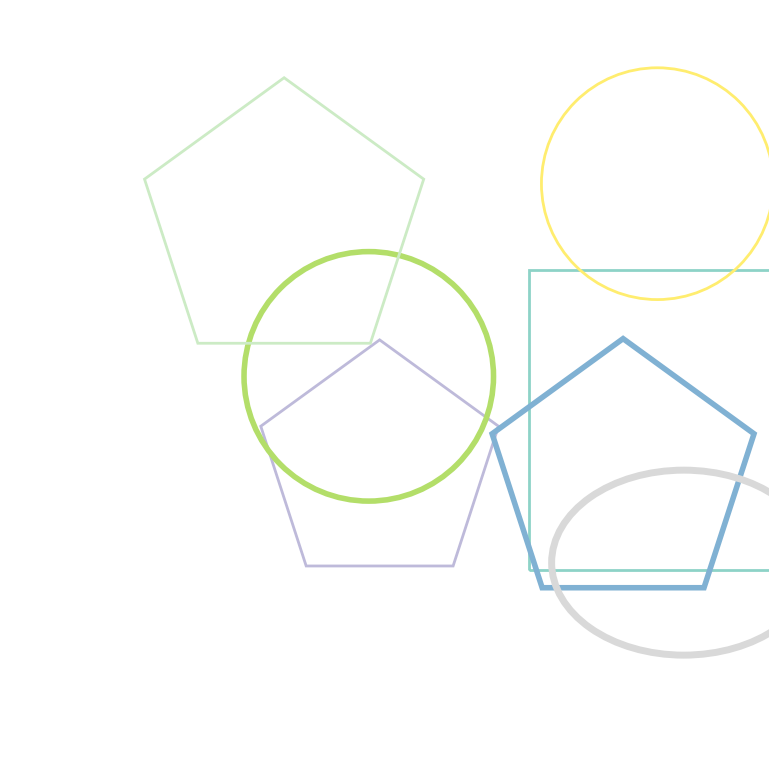[{"shape": "square", "thickness": 1, "radius": 0.97, "center": [0.881, 0.455]}, {"shape": "pentagon", "thickness": 1, "radius": 0.81, "center": [0.493, 0.396]}, {"shape": "pentagon", "thickness": 2, "radius": 0.89, "center": [0.809, 0.381]}, {"shape": "circle", "thickness": 2, "radius": 0.81, "center": [0.479, 0.511]}, {"shape": "oval", "thickness": 2.5, "radius": 0.86, "center": [0.888, 0.269]}, {"shape": "pentagon", "thickness": 1, "radius": 0.95, "center": [0.369, 0.708]}, {"shape": "circle", "thickness": 1, "radius": 0.75, "center": [0.854, 0.761]}]